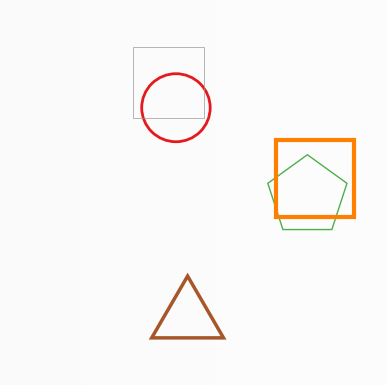[{"shape": "circle", "thickness": 2, "radius": 0.44, "center": [0.454, 0.72]}, {"shape": "pentagon", "thickness": 1, "radius": 0.54, "center": [0.793, 0.491]}, {"shape": "square", "thickness": 3, "radius": 0.5, "center": [0.813, 0.537]}, {"shape": "triangle", "thickness": 2.5, "radius": 0.53, "center": [0.484, 0.176]}, {"shape": "square", "thickness": 0.5, "radius": 0.46, "center": [0.435, 0.786]}]